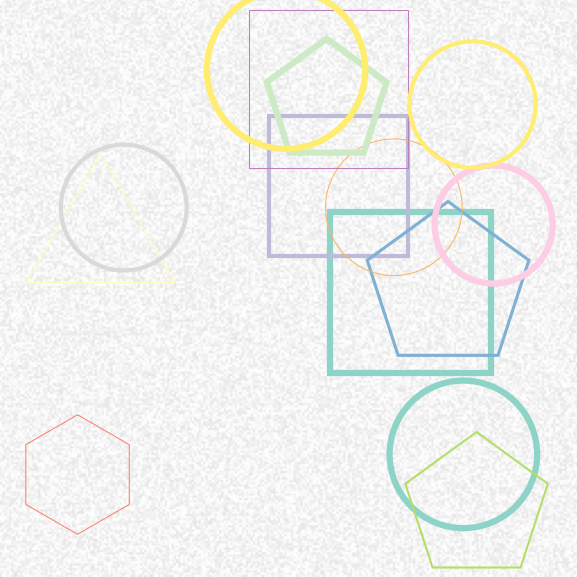[{"shape": "square", "thickness": 3, "radius": 0.69, "center": [0.711, 0.492]}, {"shape": "circle", "thickness": 3, "radius": 0.64, "center": [0.802, 0.212]}, {"shape": "triangle", "thickness": 0.5, "radius": 0.74, "center": [0.174, 0.584]}, {"shape": "square", "thickness": 2, "radius": 0.6, "center": [0.586, 0.677]}, {"shape": "hexagon", "thickness": 0.5, "radius": 0.52, "center": [0.134, 0.177]}, {"shape": "pentagon", "thickness": 1.5, "radius": 0.74, "center": [0.776, 0.503]}, {"shape": "circle", "thickness": 0.5, "radius": 0.59, "center": [0.682, 0.64]}, {"shape": "pentagon", "thickness": 1, "radius": 0.65, "center": [0.825, 0.121]}, {"shape": "circle", "thickness": 3, "radius": 0.51, "center": [0.855, 0.61]}, {"shape": "circle", "thickness": 2, "radius": 0.54, "center": [0.214, 0.64]}, {"shape": "square", "thickness": 0.5, "radius": 0.69, "center": [0.569, 0.845]}, {"shape": "pentagon", "thickness": 3, "radius": 0.55, "center": [0.566, 0.823]}, {"shape": "circle", "thickness": 2, "radius": 0.55, "center": [0.818, 0.818]}, {"shape": "circle", "thickness": 3, "radius": 0.69, "center": [0.495, 0.879]}]